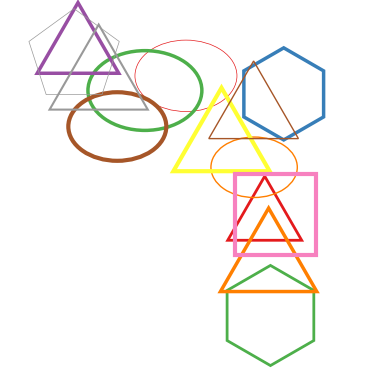[{"shape": "triangle", "thickness": 2, "radius": 0.55, "center": [0.688, 0.431]}, {"shape": "oval", "thickness": 0.5, "radius": 0.66, "center": [0.483, 0.803]}, {"shape": "hexagon", "thickness": 2.5, "radius": 0.6, "center": [0.737, 0.756]}, {"shape": "oval", "thickness": 2.5, "radius": 0.74, "center": [0.376, 0.765]}, {"shape": "hexagon", "thickness": 2, "radius": 0.65, "center": [0.702, 0.181]}, {"shape": "triangle", "thickness": 2.5, "radius": 0.61, "center": [0.203, 0.871]}, {"shape": "oval", "thickness": 1, "radius": 0.56, "center": [0.66, 0.566]}, {"shape": "triangle", "thickness": 2.5, "radius": 0.72, "center": [0.698, 0.315]}, {"shape": "triangle", "thickness": 3, "radius": 0.72, "center": [0.575, 0.628]}, {"shape": "oval", "thickness": 3, "radius": 0.64, "center": [0.305, 0.671]}, {"shape": "triangle", "thickness": 1, "radius": 0.67, "center": [0.659, 0.707]}, {"shape": "square", "thickness": 3, "radius": 0.53, "center": [0.715, 0.443]}, {"shape": "pentagon", "thickness": 0.5, "radius": 0.62, "center": [0.192, 0.854]}, {"shape": "triangle", "thickness": 1.5, "radius": 0.74, "center": [0.256, 0.789]}]